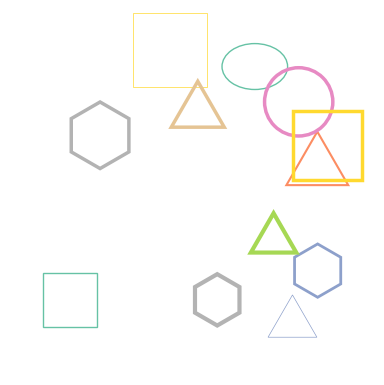[{"shape": "oval", "thickness": 1, "radius": 0.43, "center": [0.662, 0.827]}, {"shape": "square", "thickness": 1, "radius": 0.35, "center": [0.182, 0.22]}, {"shape": "triangle", "thickness": 1.5, "radius": 0.46, "center": [0.824, 0.565]}, {"shape": "triangle", "thickness": 0.5, "radius": 0.37, "center": [0.76, 0.161]}, {"shape": "hexagon", "thickness": 2, "radius": 0.35, "center": [0.825, 0.297]}, {"shape": "circle", "thickness": 2.5, "radius": 0.44, "center": [0.776, 0.735]}, {"shape": "triangle", "thickness": 3, "radius": 0.34, "center": [0.711, 0.378]}, {"shape": "square", "thickness": 0.5, "radius": 0.48, "center": [0.441, 0.871]}, {"shape": "square", "thickness": 2.5, "radius": 0.45, "center": [0.851, 0.621]}, {"shape": "triangle", "thickness": 2.5, "radius": 0.4, "center": [0.514, 0.709]}, {"shape": "hexagon", "thickness": 3, "radius": 0.33, "center": [0.564, 0.221]}, {"shape": "hexagon", "thickness": 2.5, "radius": 0.43, "center": [0.26, 0.649]}]